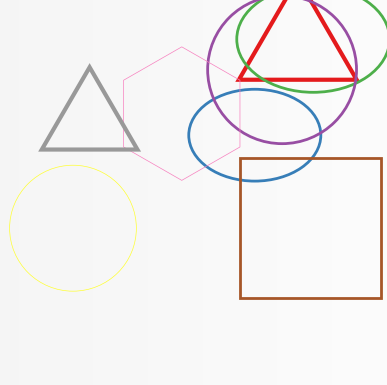[{"shape": "triangle", "thickness": 3, "radius": 0.88, "center": [0.768, 0.881]}, {"shape": "oval", "thickness": 2, "radius": 0.85, "center": [0.658, 0.649]}, {"shape": "oval", "thickness": 2, "radius": 0.99, "center": [0.808, 0.898]}, {"shape": "circle", "thickness": 2, "radius": 0.96, "center": [0.728, 0.819]}, {"shape": "circle", "thickness": 0.5, "radius": 0.82, "center": [0.188, 0.407]}, {"shape": "square", "thickness": 2, "radius": 0.91, "center": [0.8, 0.407]}, {"shape": "hexagon", "thickness": 0.5, "radius": 0.87, "center": [0.469, 0.705]}, {"shape": "triangle", "thickness": 3, "radius": 0.71, "center": [0.231, 0.683]}]